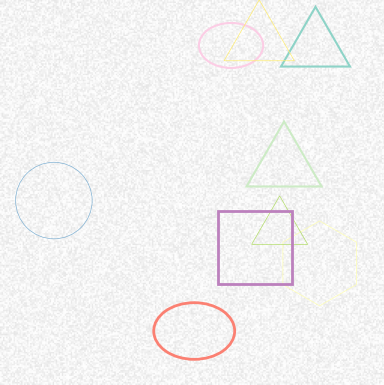[{"shape": "triangle", "thickness": 1.5, "radius": 0.52, "center": [0.82, 0.879]}, {"shape": "hexagon", "thickness": 0.5, "radius": 0.55, "center": [0.83, 0.316]}, {"shape": "oval", "thickness": 2, "radius": 0.53, "center": [0.504, 0.14]}, {"shape": "circle", "thickness": 0.5, "radius": 0.5, "center": [0.14, 0.479]}, {"shape": "triangle", "thickness": 0.5, "radius": 0.42, "center": [0.726, 0.407]}, {"shape": "oval", "thickness": 1.5, "radius": 0.42, "center": [0.6, 0.882]}, {"shape": "square", "thickness": 2, "radius": 0.48, "center": [0.662, 0.357]}, {"shape": "triangle", "thickness": 1.5, "radius": 0.56, "center": [0.738, 0.572]}, {"shape": "triangle", "thickness": 0.5, "radius": 0.53, "center": [0.673, 0.895]}]